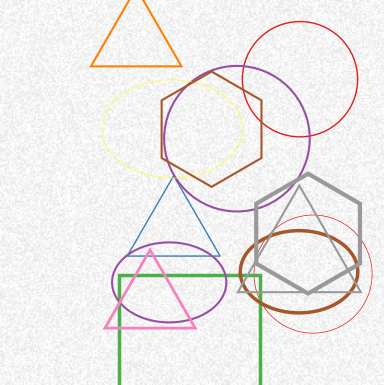[{"shape": "circle", "thickness": 0.5, "radius": 0.77, "center": [0.813, 0.288]}, {"shape": "circle", "thickness": 1, "radius": 0.75, "center": [0.779, 0.794]}, {"shape": "triangle", "thickness": 1, "radius": 0.7, "center": [0.451, 0.405]}, {"shape": "square", "thickness": 2.5, "radius": 0.92, "center": [0.493, 0.103]}, {"shape": "circle", "thickness": 1.5, "radius": 0.95, "center": [0.615, 0.64]}, {"shape": "oval", "thickness": 1.5, "radius": 0.74, "center": [0.44, 0.266]}, {"shape": "triangle", "thickness": 1.5, "radius": 0.68, "center": [0.354, 0.896]}, {"shape": "oval", "thickness": 0.5, "radius": 0.91, "center": [0.447, 0.665]}, {"shape": "oval", "thickness": 2.5, "radius": 0.76, "center": [0.777, 0.294]}, {"shape": "hexagon", "thickness": 1.5, "radius": 0.75, "center": [0.549, 0.664]}, {"shape": "triangle", "thickness": 2, "radius": 0.68, "center": [0.39, 0.215]}, {"shape": "hexagon", "thickness": 3, "radius": 0.78, "center": [0.8, 0.393]}, {"shape": "triangle", "thickness": 1.5, "radius": 0.92, "center": [0.778, 0.333]}]